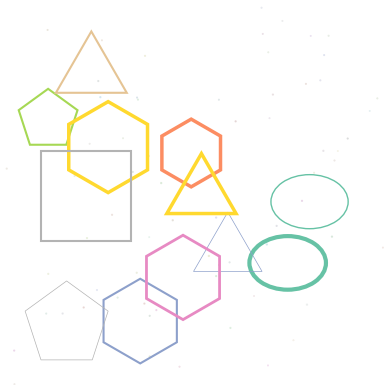[{"shape": "oval", "thickness": 1, "radius": 0.5, "center": [0.804, 0.476]}, {"shape": "oval", "thickness": 3, "radius": 0.5, "center": [0.747, 0.317]}, {"shape": "hexagon", "thickness": 2.5, "radius": 0.44, "center": [0.497, 0.603]}, {"shape": "triangle", "thickness": 0.5, "radius": 0.51, "center": [0.592, 0.346]}, {"shape": "hexagon", "thickness": 1.5, "radius": 0.55, "center": [0.364, 0.166]}, {"shape": "hexagon", "thickness": 2, "radius": 0.55, "center": [0.475, 0.279]}, {"shape": "pentagon", "thickness": 1.5, "radius": 0.4, "center": [0.125, 0.689]}, {"shape": "hexagon", "thickness": 2.5, "radius": 0.59, "center": [0.281, 0.618]}, {"shape": "triangle", "thickness": 2.5, "radius": 0.52, "center": [0.523, 0.497]}, {"shape": "triangle", "thickness": 1.5, "radius": 0.53, "center": [0.237, 0.812]}, {"shape": "pentagon", "thickness": 0.5, "radius": 0.57, "center": [0.173, 0.157]}, {"shape": "square", "thickness": 1.5, "radius": 0.59, "center": [0.224, 0.491]}]